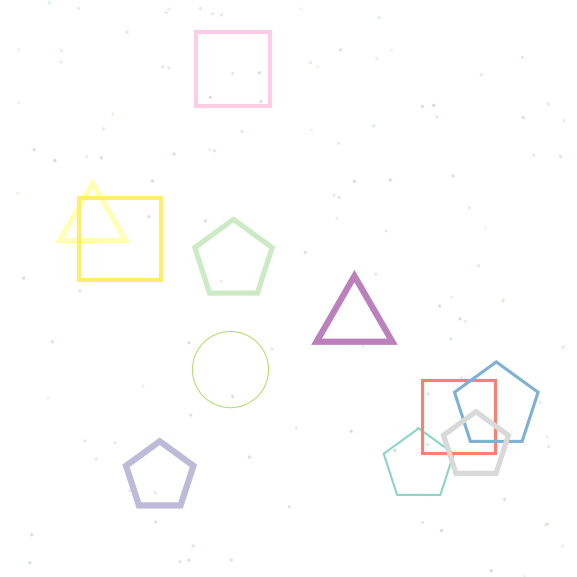[{"shape": "pentagon", "thickness": 1, "radius": 0.32, "center": [0.725, 0.194]}, {"shape": "triangle", "thickness": 2.5, "radius": 0.33, "center": [0.161, 0.616]}, {"shape": "pentagon", "thickness": 3, "radius": 0.31, "center": [0.277, 0.174]}, {"shape": "square", "thickness": 1.5, "radius": 0.32, "center": [0.794, 0.279]}, {"shape": "pentagon", "thickness": 1.5, "radius": 0.38, "center": [0.859, 0.296]}, {"shape": "circle", "thickness": 0.5, "radius": 0.33, "center": [0.399, 0.359]}, {"shape": "square", "thickness": 2, "radius": 0.32, "center": [0.404, 0.88]}, {"shape": "pentagon", "thickness": 2.5, "radius": 0.3, "center": [0.824, 0.227]}, {"shape": "triangle", "thickness": 3, "radius": 0.38, "center": [0.614, 0.445]}, {"shape": "pentagon", "thickness": 2.5, "radius": 0.35, "center": [0.404, 0.549]}, {"shape": "square", "thickness": 2, "radius": 0.35, "center": [0.208, 0.586]}]